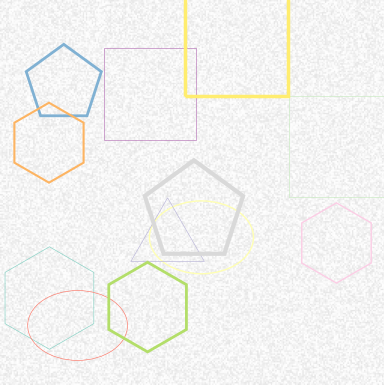[{"shape": "hexagon", "thickness": 0.5, "radius": 0.67, "center": [0.128, 0.226]}, {"shape": "oval", "thickness": 1, "radius": 0.68, "center": [0.523, 0.384]}, {"shape": "triangle", "thickness": 0.5, "radius": 0.55, "center": [0.435, 0.376]}, {"shape": "oval", "thickness": 0.5, "radius": 0.65, "center": [0.202, 0.155]}, {"shape": "pentagon", "thickness": 2, "radius": 0.51, "center": [0.166, 0.782]}, {"shape": "hexagon", "thickness": 1.5, "radius": 0.52, "center": [0.127, 0.629]}, {"shape": "hexagon", "thickness": 2, "radius": 0.58, "center": [0.383, 0.202]}, {"shape": "hexagon", "thickness": 1, "radius": 0.52, "center": [0.874, 0.369]}, {"shape": "pentagon", "thickness": 3, "radius": 0.67, "center": [0.504, 0.449]}, {"shape": "square", "thickness": 0.5, "radius": 0.6, "center": [0.39, 0.756]}, {"shape": "square", "thickness": 0.5, "radius": 0.66, "center": [0.884, 0.62]}, {"shape": "square", "thickness": 2.5, "radius": 0.67, "center": [0.614, 0.887]}]